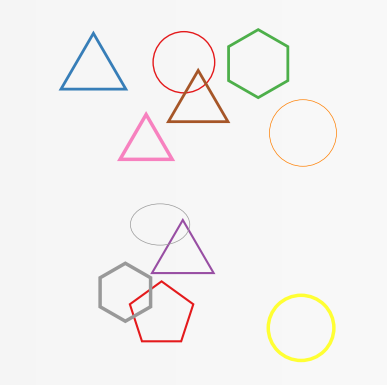[{"shape": "pentagon", "thickness": 1.5, "radius": 0.43, "center": [0.417, 0.183]}, {"shape": "circle", "thickness": 1, "radius": 0.4, "center": [0.475, 0.838]}, {"shape": "triangle", "thickness": 2, "radius": 0.48, "center": [0.241, 0.817]}, {"shape": "hexagon", "thickness": 2, "radius": 0.44, "center": [0.666, 0.835]}, {"shape": "triangle", "thickness": 1.5, "radius": 0.46, "center": [0.472, 0.337]}, {"shape": "circle", "thickness": 0.5, "radius": 0.43, "center": [0.782, 0.655]}, {"shape": "circle", "thickness": 2.5, "radius": 0.42, "center": [0.777, 0.148]}, {"shape": "triangle", "thickness": 2, "radius": 0.44, "center": [0.511, 0.728]}, {"shape": "triangle", "thickness": 2.5, "radius": 0.39, "center": [0.377, 0.625]}, {"shape": "hexagon", "thickness": 2.5, "radius": 0.38, "center": [0.323, 0.241]}, {"shape": "oval", "thickness": 0.5, "radius": 0.38, "center": [0.413, 0.417]}]